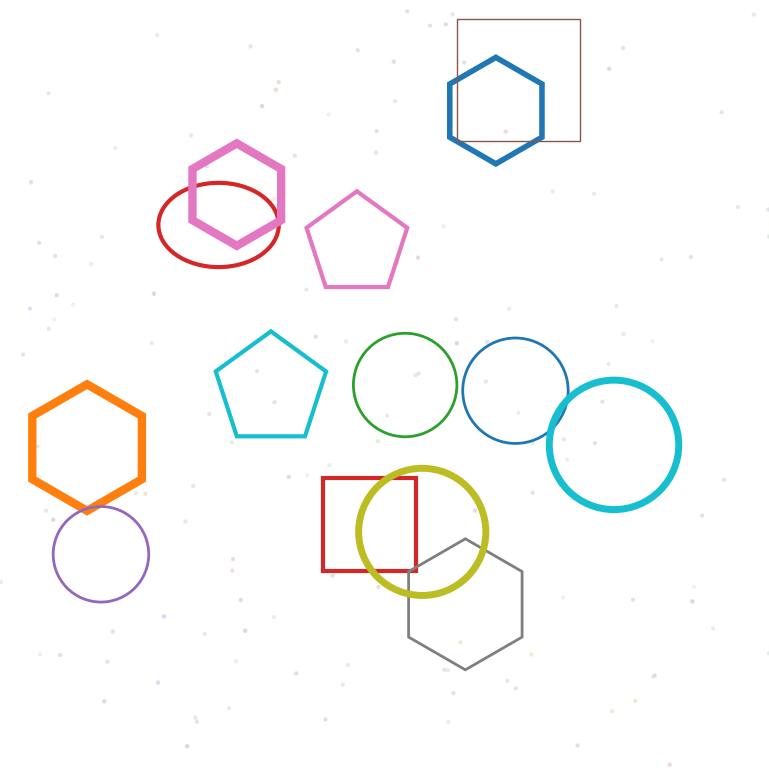[{"shape": "circle", "thickness": 1, "radius": 0.34, "center": [0.669, 0.493]}, {"shape": "hexagon", "thickness": 2, "radius": 0.35, "center": [0.644, 0.856]}, {"shape": "hexagon", "thickness": 3, "radius": 0.41, "center": [0.113, 0.419]}, {"shape": "circle", "thickness": 1, "radius": 0.34, "center": [0.526, 0.5]}, {"shape": "square", "thickness": 1.5, "radius": 0.3, "center": [0.48, 0.319]}, {"shape": "oval", "thickness": 1.5, "radius": 0.39, "center": [0.284, 0.708]}, {"shape": "circle", "thickness": 1, "radius": 0.31, "center": [0.131, 0.28]}, {"shape": "square", "thickness": 0.5, "radius": 0.4, "center": [0.673, 0.896]}, {"shape": "hexagon", "thickness": 3, "radius": 0.33, "center": [0.308, 0.747]}, {"shape": "pentagon", "thickness": 1.5, "radius": 0.34, "center": [0.463, 0.683]}, {"shape": "hexagon", "thickness": 1, "radius": 0.43, "center": [0.604, 0.215]}, {"shape": "circle", "thickness": 2.5, "radius": 0.41, "center": [0.548, 0.309]}, {"shape": "pentagon", "thickness": 1.5, "radius": 0.38, "center": [0.352, 0.494]}, {"shape": "circle", "thickness": 2.5, "radius": 0.42, "center": [0.797, 0.422]}]